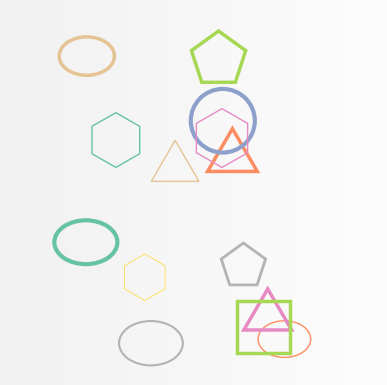[{"shape": "hexagon", "thickness": 1, "radius": 0.36, "center": [0.299, 0.636]}, {"shape": "oval", "thickness": 3, "radius": 0.41, "center": [0.222, 0.371]}, {"shape": "triangle", "thickness": 2.5, "radius": 0.37, "center": [0.6, 0.592]}, {"shape": "oval", "thickness": 1, "radius": 0.34, "center": [0.734, 0.119]}, {"shape": "circle", "thickness": 3, "radius": 0.41, "center": [0.575, 0.686]}, {"shape": "hexagon", "thickness": 1, "radius": 0.38, "center": [0.573, 0.641]}, {"shape": "triangle", "thickness": 2.5, "radius": 0.36, "center": [0.691, 0.178]}, {"shape": "pentagon", "thickness": 2.5, "radius": 0.37, "center": [0.564, 0.846]}, {"shape": "square", "thickness": 2.5, "radius": 0.34, "center": [0.681, 0.151]}, {"shape": "hexagon", "thickness": 0.5, "radius": 0.3, "center": [0.374, 0.28]}, {"shape": "oval", "thickness": 2.5, "radius": 0.36, "center": [0.224, 0.854]}, {"shape": "triangle", "thickness": 1, "radius": 0.35, "center": [0.452, 0.564]}, {"shape": "pentagon", "thickness": 2, "radius": 0.3, "center": [0.628, 0.309]}, {"shape": "oval", "thickness": 1.5, "radius": 0.41, "center": [0.389, 0.109]}]